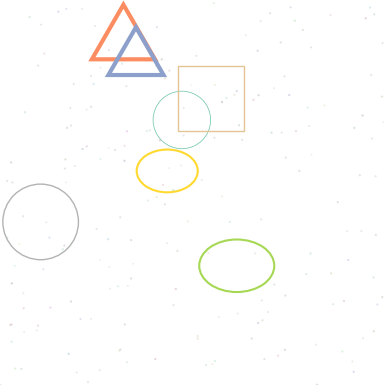[{"shape": "circle", "thickness": 0.5, "radius": 0.37, "center": [0.472, 0.688]}, {"shape": "triangle", "thickness": 3, "radius": 0.47, "center": [0.321, 0.893]}, {"shape": "triangle", "thickness": 3, "radius": 0.41, "center": [0.353, 0.847]}, {"shape": "oval", "thickness": 1.5, "radius": 0.49, "center": [0.615, 0.31]}, {"shape": "oval", "thickness": 1.5, "radius": 0.4, "center": [0.434, 0.556]}, {"shape": "square", "thickness": 1, "radius": 0.43, "center": [0.548, 0.744]}, {"shape": "circle", "thickness": 1, "radius": 0.49, "center": [0.106, 0.424]}]